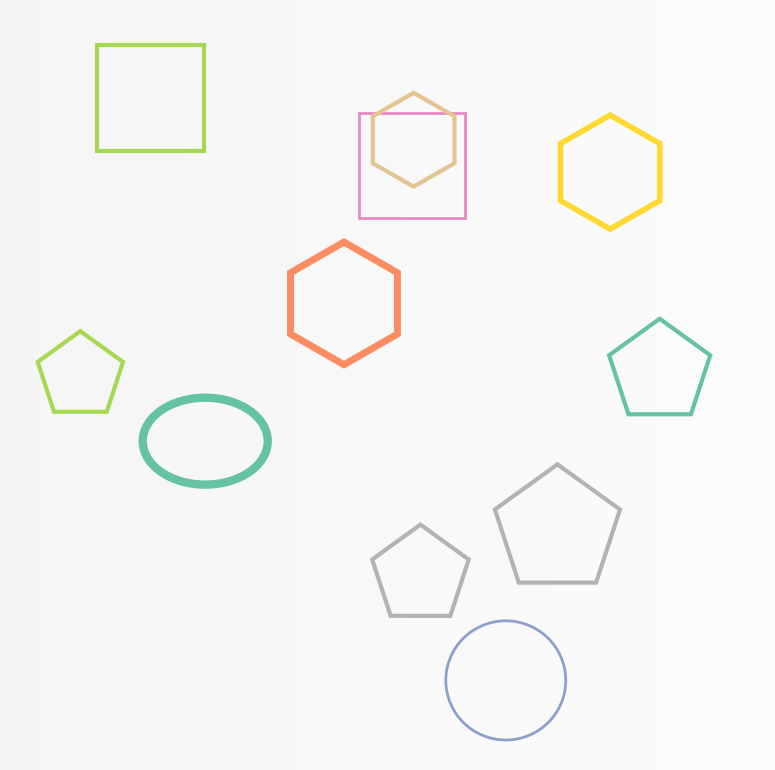[{"shape": "pentagon", "thickness": 1.5, "radius": 0.34, "center": [0.851, 0.517]}, {"shape": "oval", "thickness": 3, "radius": 0.4, "center": [0.265, 0.427]}, {"shape": "hexagon", "thickness": 2.5, "radius": 0.4, "center": [0.444, 0.606]}, {"shape": "circle", "thickness": 1, "radius": 0.39, "center": [0.653, 0.116]}, {"shape": "square", "thickness": 1, "radius": 0.34, "center": [0.532, 0.785]}, {"shape": "square", "thickness": 1.5, "radius": 0.35, "center": [0.194, 0.873]}, {"shape": "pentagon", "thickness": 1.5, "radius": 0.29, "center": [0.104, 0.512]}, {"shape": "hexagon", "thickness": 2, "radius": 0.37, "center": [0.787, 0.776]}, {"shape": "hexagon", "thickness": 1.5, "radius": 0.3, "center": [0.534, 0.819]}, {"shape": "pentagon", "thickness": 1.5, "radius": 0.42, "center": [0.719, 0.312]}, {"shape": "pentagon", "thickness": 1.5, "radius": 0.33, "center": [0.543, 0.253]}]